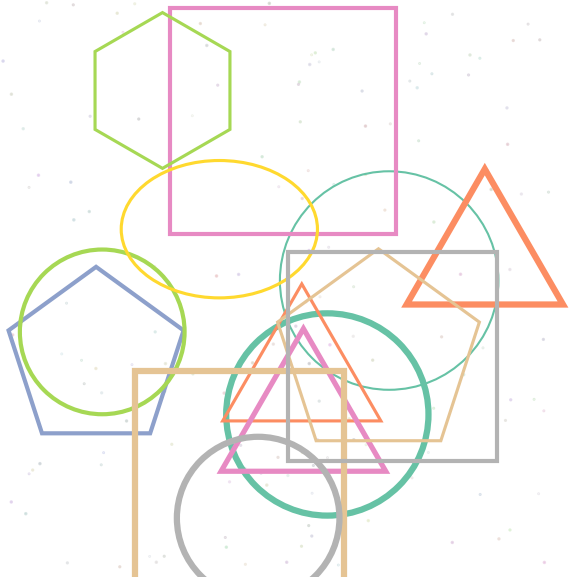[{"shape": "circle", "thickness": 1, "radius": 0.95, "center": [0.674, 0.513]}, {"shape": "circle", "thickness": 3, "radius": 0.88, "center": [0.567, 0.281]}, {"shape": "triangle", "thickness": 3, "radius": 0.78, "center": [0.839, 0.55]}, {"shape": "triangle", "thickness": 1.5, "radius": 0.79, "center": [0.523, 0.349]}, {"shape": "pentagon", "thickness": 2, "radius": 0.8, "center": [0.166, 0.378]}, {"shape": "triangle", "thickness": 2.5, "radius": 0.82, "center": [0.525, 0.265]}, {"shape": "square", "thickness": 2, "radius": 0.98, "center": [0.49, 0.789]}, {"shape": "circle", "thickness": 2, "radius": 0.71, "center": [0.177, 0.424]}, {"shape": "hexagon", "thickness": 1.5, "radius": 0.67, "center": [0.281, 0.842]}, {"shape": "oval", "thickness": 1.5, "radius": 0.85, "center": [0.38, 0.602]}, {"shape": "pentagon", "thickness": 1.5, "radius": 0.92, "center": [0.655, 0.385]}, {"shape": "square", "thickness": 3, "radius": 0.9, "center": [0.415, 0.175]}, {"shape": "circle", "thickness": 3, "radius": 0.7, "center": [0.447, 0.102]}, {"shape": "square", "thickness": 2, "radius": 0.91, "center": [0.679, 0.381]}]